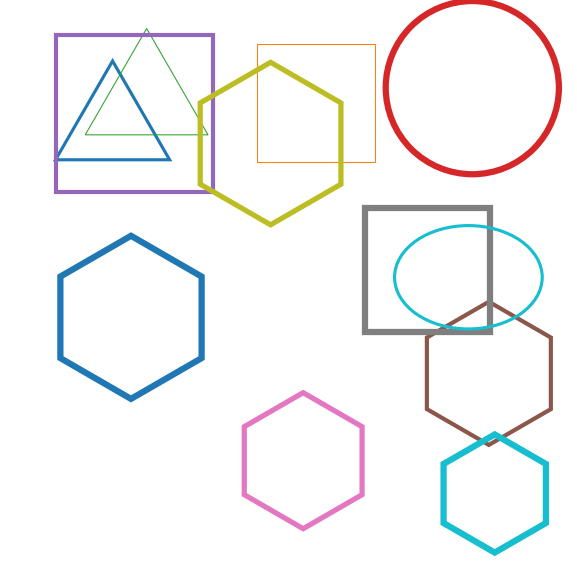[{"shape": "triangle", "thickness": 1.5, "radius": 0.57, "center": [0.195, 0.779]}, {"shape": "hexagon", "thickness": 3, "radius": 0.71, "center": [0.227, 0.45]}, {"shape": "square", "thickness": 0.5, "radius": 0.51, "center": [0.548, 0.82]}, {"shape": "triangle", "thickness": 0.5, "radius": 0.61, "center": [0.254, 0.827]}, {"shape": "circle", "thickness": 3, "radius": 0.75, "center": [0.818, 0.847]}, {"shape": "square", "thickness": 2, "radius": 0.68, "center": [0.233, 0.803]}, {"shape": "hexagon", "thickness": 2, "radius": 0.62, "center": [0.847, 0.353]}, {"shape": "hexagon", "thickness": 2.5, "radius": 0.59, "center": [0.525, 0.201]}, {"shape": "square", "thickness": 3, "radius": 0.54, "center": [0.74, 0.532]}, {"shape": "hexagon", "thickness": 2.5, "radius": 0.7, "center": [0.469, 0.751]}, {"shape": "hexagon", "thickness": 3, "radius": 0.51, "center": [0.857, 0.145]}, {"shape": "oval", "thickness": 1.5, "radius": 0.64, "center": [0.811, 0.519]}]